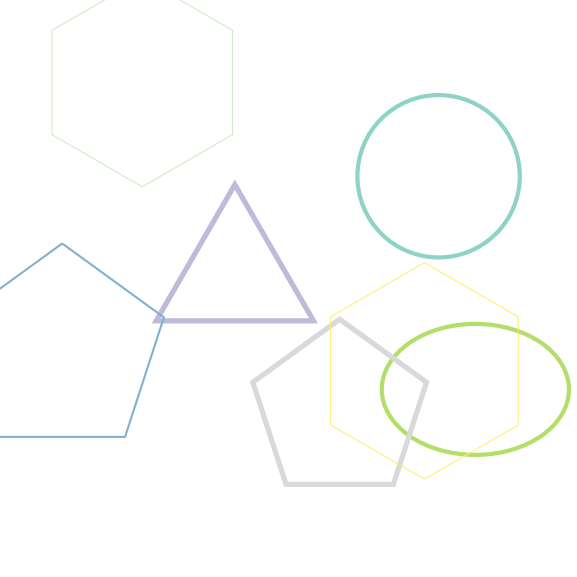[{"shape": "circle", "thickness": 2, "radius": 0.7, "center": [0.76, 0.694]}, {"shape": "triangle", "thickness": 2.5, "radius": 0.79, "center": [0.407, 0.522]}, {"shape": "pentagon", "thickness": 1, "radius": 0.93, "center": [0.108, 0.392]}, {"shape": "oval", "thickness": 2, "radius": 0.81, "center": [0.823, 0.325]}, {"shape": "pentagon", "thickness": 2.5, "radius": 0.79, "center": [0.588, 0.288]}, {"shape": "hexagon", "thickness": 0.5, "radius": 0.9, "center": [0.246, 0.856]}, {"shape": "hexagon", "thickness": 0.5, "radius": 0.94, "center": [0.735, 0.357]}]